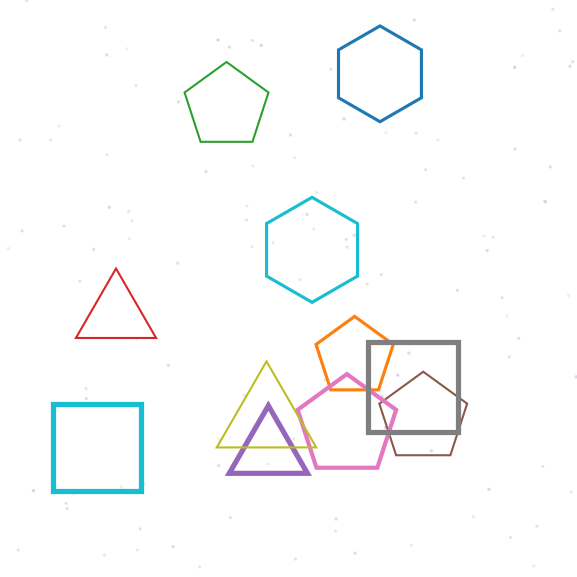[{"shape": "hexagon", "thickness": 1.5, "radius": 0.41, "center": [0.658, 0.871]}, {"shape": "pentagon", "thickness": 1.5, "radius": 0.35, "center": [0.614, 0.381]}, {"shape": "pentagon", "thickness": 1, "radius": 0.38, "center": [0.392, 0.815]}, {"shape": "triangle", "thickness": 1, "radius": 0.4, "center": [0.201, 0.454]}, {"shape": "triangle", "thickness": 2.5, "radius": 0.39, "center": [0.465, 0.219]}, {"shape": "pentagon", "thickness": 1, "radius": 0.4, "center": [0.733, 0.276]}, {"shape": "pentagon", "thickness": 2, "radius": 0.45, "center": [0.601, 0.262]}, {"shape": "square", "thickness": 2.5, "radius": 0.39, "center": [0.715, 0.329]}, {"shape": "triangle", "thickness": 1, "radius": 0.5, "center": [0.461, 0.274]}, {"shape": "square", "thickness": 2.5, "radius": 0.38, "center": [0.168, 0.224]}, {"shape": "hexagon", "thickness": 1.5, "radius": 0.45, "center": [0.54, 0.567]}]